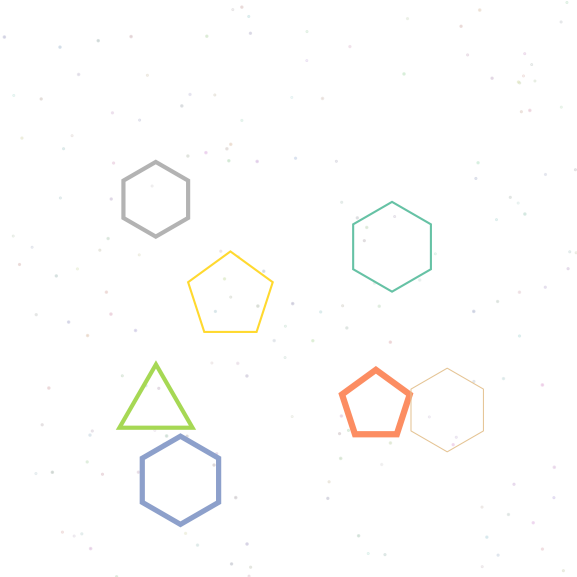[{"shape": "hexagon", "thickness": 1, "radius": 0.39, "center": [0.679, 0.572]}, {"shape": "pentagon", "thickness": 3, "radius": 0.31, "center": [0.651, 0.297]}, {"shape": "hexagon", "thickness": 2.5, "radius": 0.38, "center": [0.312, 0.167]}, {"shape": "triangle", "thickness": 2, "radius": 0.37, "center": [0.27, 0.295]}, {"shape": "pentagon", "thickness": 1, "radius": 0.39, "center": [0.399, 0.487]}, {"shape": "hexagon", "thickness": 0.5, "radius": 0.36, "center": [0.774, 0.289]}, {"shape": "hexagon", "thickness": 2, "radius": 0.32, "center": [0.27, 0.654]}]